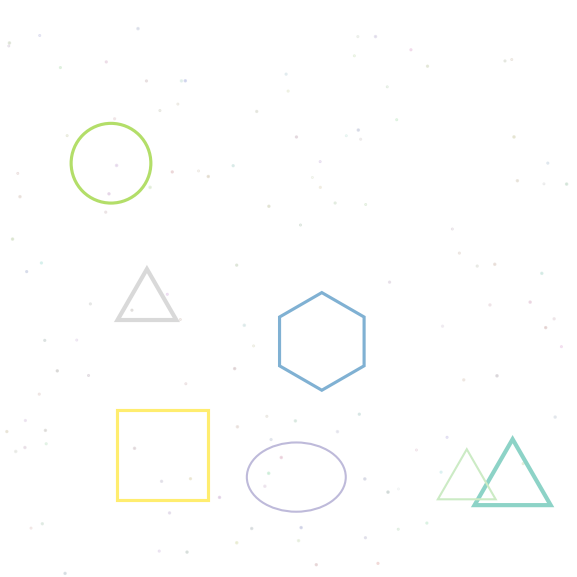[{"shape": "triangle", "thickness": 2, "radius": 0.38, "center": [0.888, 0.163]}, {"shape": "oval", "thickness": 1, "radius": 0.43, "center": [0.513, 0.173]}, {"shape": "hexagon", "thickness": 1.5, "radius": 0.42, "center": [0.557, 0.408]}, {"shape": "circle", "thickness": 1.5, "radius": 0.35, "center": [0.192, 0.717]}, {"shape": "triangle", "thickness": 2, "radius": 0.29, "center": [0.254, 0.474]}, {"shape": "triangle", "thickness": 1, "radius": 0.29, "center": [0.808, 0.163]}, {"shape": "square", "thickness": 1.5, "radius": 0.39, "center": [0.281, 0.211]}]